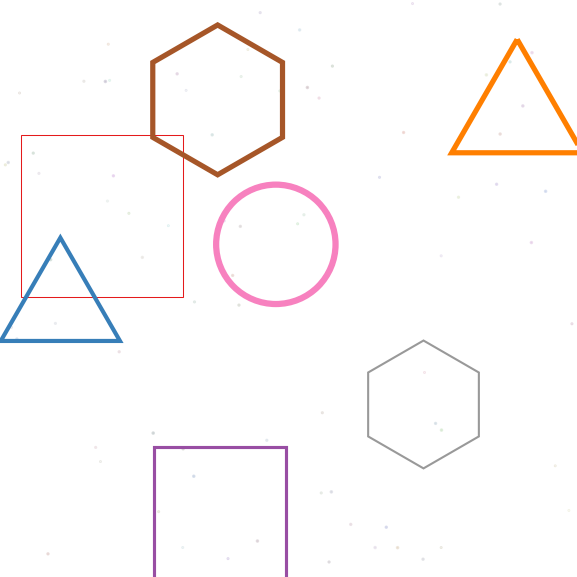[{"shape": "square", "thickness": 0.5, "radius": 0.7, "center": [0.177, 0.626]}, {"shape": "triangle", "thickness": 2, "radius": 0.6, "center": [0.105, 0.468]}, {"shape": "square", "thickness": 1.5, "radius": 0.57, "center": [0.381, 0.111]}, {"shape": "triangle", "thickness": 2.5, "radius": 0.65, "center": [0.896, 0.8]}, {"shape": "hexagon", "thickness": 2.5, "radius": 0.65, "center": [0.377, 0.826]}, {"shape": "circle", "thickness": 3, "radius": 0.52, "center": [0.478, 0.576]}, {"shape": "hexagon", "thickness": 1, "radius": 0.55, "center": [0.733, 0.299]}]